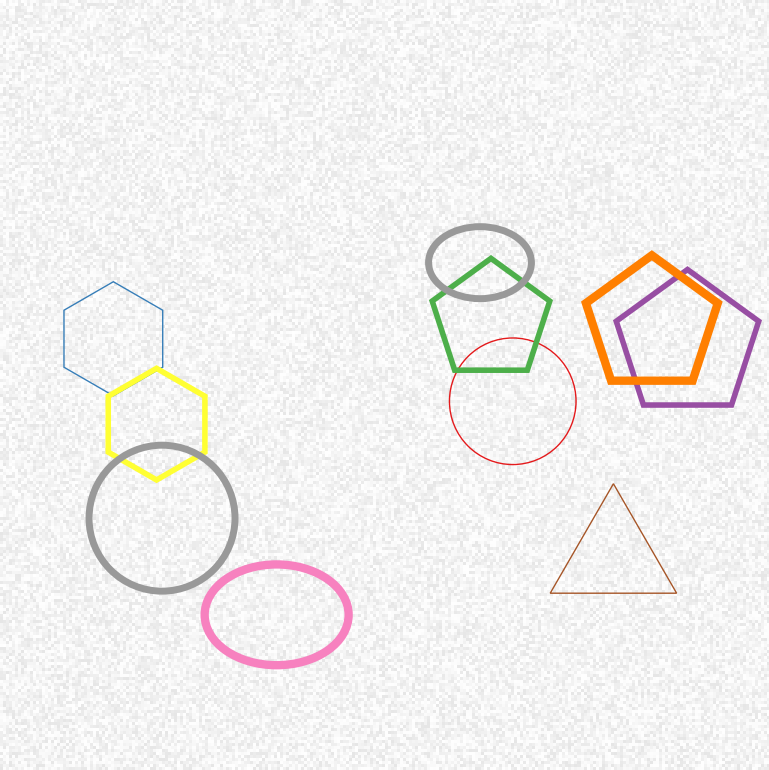[{"shape": "circle", "thickness": 0.5, "radius": 0.41, "center": [0.666, 0.479]}, {"shape": "hexagon", "thickness": 0.5, "radius": 0.37, "center": [0.147, 0.56]}, {"shape": "pentagon", "thickness": 2, "radius": 0.4, "center": [0.638, 0.584]}, {"shape": "pentagon", "thickness": 2, "radius": 0.49, "center": [0.893, 0.553]}, {"shape": "pentagon", "thickness": 3, "radius": 0.45, "center": [0.847, 0.578]}, {"shape": "hexagon", "thickness": 2, "radius": 0.36, "center": [0.203, 0.449]}, {"shape": "triangle", "thickness": 0.5, "radius": 0.47, "center": [0.797, 0.277]}, {"shape": "oval", "thickness": 3, "radius": 0.47, "center": [0.359, 0.202]}, {"shape": "oval", "thickness": 2.5, "radius": 0.33, "center": [0.623, 0.659]}, {"shape": "circle", "thickness": 2.5, "radius": 0.47, "center": [0.21, 0.327]}]